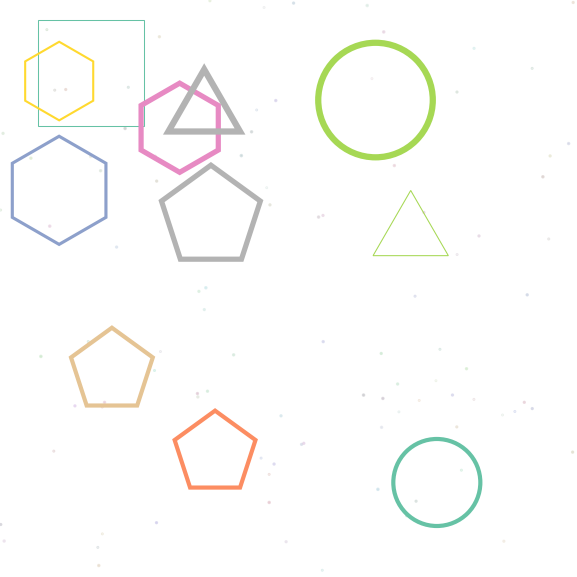[{"shape": "square", "thickness": 0.5, "radius": 0.46, "center": [0.157, 0.872]}, {"shape": "circle", "thickness": 2, "radius": 0.38, "center": [0.756, 0.164]}, {"shape": "pentagon", "thickness": 2, "radius": 0.37, "center": [0.372, 0.214]}, {"shape": "hexagon", "thickness": 1.5, "radius": 0.47, "center": [0.102, 0.67]}, {"shape": "hexagon", "thickness": 2.5, "radius": 0.39, "center": [0.311, 0.778]}, {"shape": "circle", "thickness": 3, "radius": 0.5, "center": [0.65, 0.826]}, {"shape": "triangle", "thickness": 0.5, "radius": 0.38, "center": [0.711, 0.594]}, {"shape": "hexagon", "thickness": 1, "radius": 0.34, "center": [0.103, 0.859]}, {"shape": "pentagon", "thickness": 2, "radius": 0.37, "center": [0.194, 0.357]}, {"shape": "triangle", "thickness": 3, "radius": 0.36, "center": [0.354, 0.807]}, {"shape": "pentagon", "thickness": 2.5, "radius": 0.45, "center": [0.365, 0.623]}]